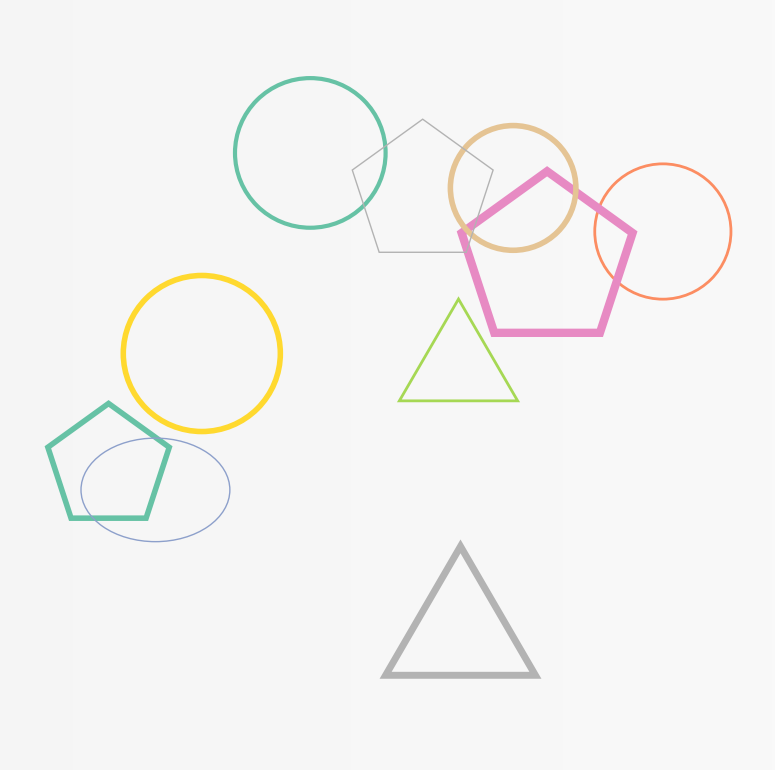[{"shape": "circle", "thickness": 1.5, "radius": 0.49, "center": [0.4, 0.801]}, {"shape": "pentagon", "thickness": 2, "radius": 0.41, "center": [0.14, 0.394]}, {"shape": "circle", "thickness": 1, "radius": 0.44, "center": [0.855, 0.699]}, {"shape": "oval", "thickness": 0.5, "radius": 0.48, "center": [0.201, 0.364]}, {"shape": "pentagon", "thickness": 3, "radius": 0.58, "center": [0.706, 0.662]}, {"shape": "triangle", "thickness": 1, "radius": 0.44, "center": [0.592, 0.523]}, {"shape": "circle", "thickness": 2, "radius": 0.51, "center": [0.26, 0.541]}, {"shape": "circle", "thickness": 2, "radius": 0.4, "center": [0.662, 0.756]}, {"shape": "pentagon", "thickness": 0.5, "radius": 0.48, "center": [0.545, 0.75]}, {"shape": "triangle", "thickness": 2.5, "radius": 0.56, "center": [0.594, 0.179]}]